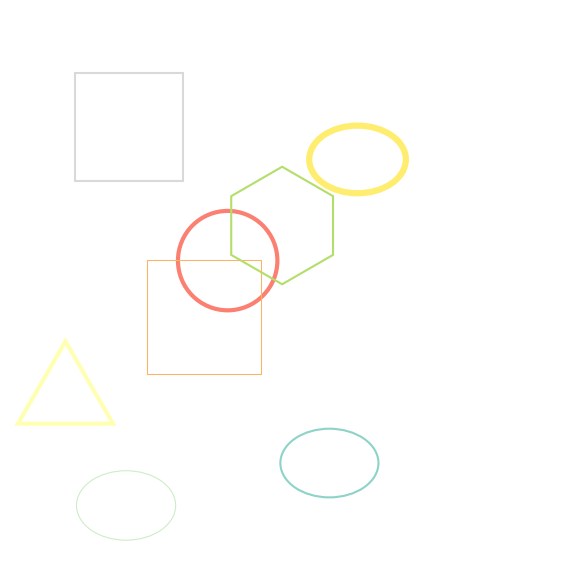[{"shape": "oval", "thickness": 1, "radius": 0.42, "center": [0.57, 0.197]}, {"shape": "triangle", "thickness": 2, "radius": 0.48, "center": [0.113, 0.313]}, {"shape": "circle", "thickness": 2, "radius": 0.43, "center": [0.394, 0.548]}, {"shape": "square", "thickness": 0.5, "radius": 0.49, "center": [0.353, 0.45]}, {"shape": "hexagon", "thickness": 1, "radius": 0.51, "center": [0.489, 0.609]}, {"shape": "square", "thickness": 1, "radius": 0.47, "center": [0.224, 0.779]}, {"shape": "oval", "thickness": 0.5, "radius": 0.43, "center": [0.218, 0.124]}, {"shape": "oval", "thickness": 3, "radius": 0.42, "center": [0.619, 0.723]}]